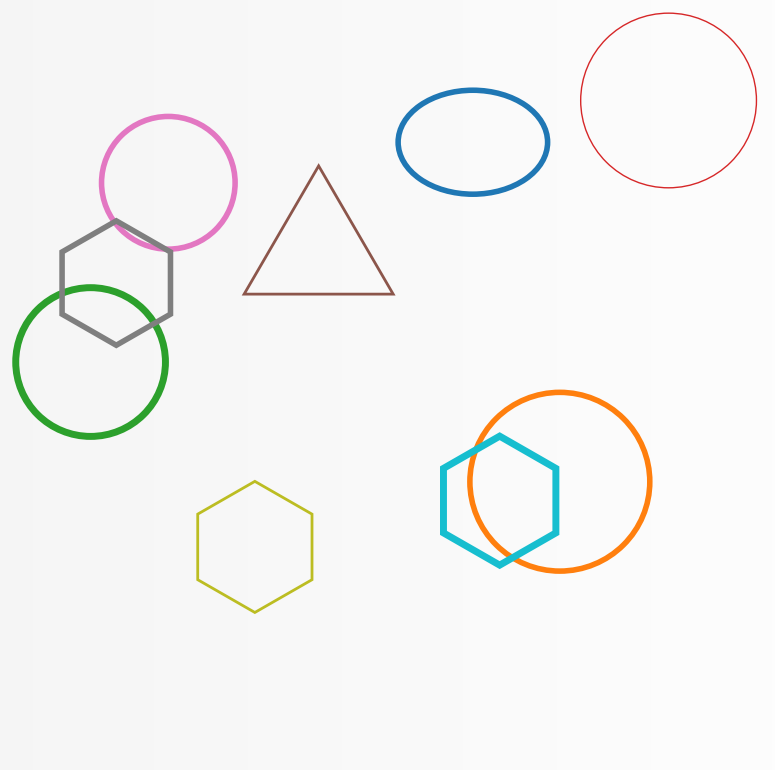[{"shape": "oval", "thickness": 2, "radius": 0.48, "center": [0.61, 0.815]}, {"shape": "circle", "thickness": 2, "radius": 0.58, "center": [0.722, 0.374]}, {"shape": "circle", "thickness": 2.5, "radius": 0.48, "center": [0.117, 0.53]}, {"shape": "circle", "thickness": 0.5, "radius": 0.57, "center": [0.863, 0.87]}, {"shape": "triangle", "thickness": 1, "radius": 0.56, "center": [0.411, 0.674]}, {"shape": "circle", "thickness": 2, "radius": 0.43, "center": [0.217, 0.763]}, {"shape": "hexagon", "thickness": 2, "radius": 0.4, "center": [0.15, 0.632]}, {"shape": "hexagon", "thickness": 1, "radius": 0.43, "center": [0.329, 0.29]}, {"shape": "hexagon", "thickness": 2.5, "radius": 0.42, "center": [0.645, 0.35]}]